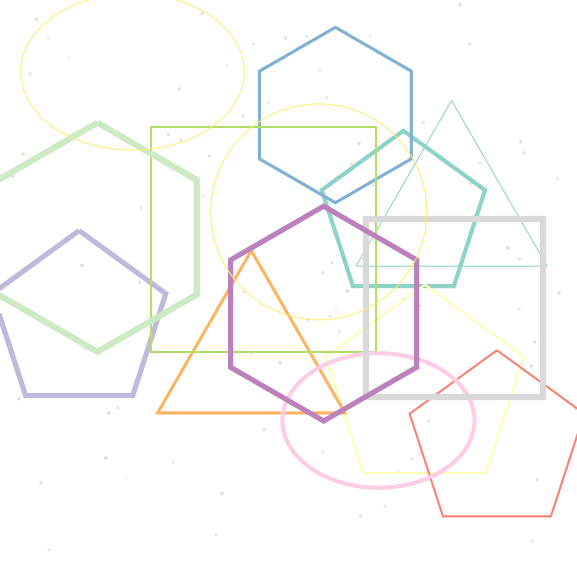[{"shape": "pentagon", "thickness": 2, "radius": 0.74, "center": [0.699, 0.624]}, {"shape": "triangle", "thickness": 0.5, "radius": 0.96, "center": [0.782, 0.634]}, {"shape": "pentagon", "thickness": 1, "radius": 0.9, "center": [0.736, 0.326]}, {"shape": "pentagon", "thickness": 2.5, "radius": 0.79, "center": [0.137, 0.442]}, {"shape": "pentagon", "thickness": 1, "radius": 0.79, "center": [0.861, 0.234]}, {"shape": "hexagon", "thickness": 1.5, "radius": 0.76, "center": [0.581, 0.8]}, {"shape": "triangle", "thickness": 1.5, "radius": 0.94, "center": [0.435, 0.378]}, {"shape": "square", "thickness": 1, "radius": 0.98, "center": [0.456, 0.584]}, {"shape": "oval", "thickness": 2, "radius": 0.83, "center": [0.655, 0.271]}, {"shape": "square", "thickness": 3, "radius": 0.77, "center": [0.787, 0.466]}, {"shape": "hexagon", "thickness": 2.5, "radius": 0.93, "center": [0.56, 0.456]}, {"shape": "hexagon", "thickness": 3, "radius": 0.99, "center": [0.169, 0.588]}, {"shape": "oval", "thickness": 0.5, "radius": 0.97, "center": [0.229, 0.875]}, {"shape": "circle", "thickness": 0.5, "radius": 0.93, "center": [0.552, 0.632]}]